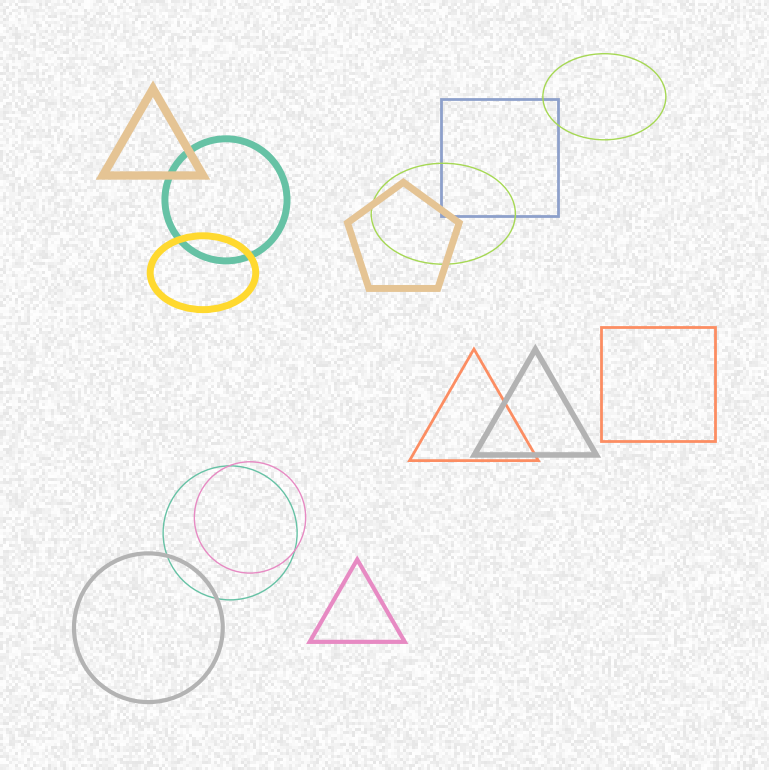[{"shape": "circle", "thickness": 2.5, "radius": 0.4, "center": [0.293, 0.74]}, {"shape": "circle", "thickness": 0.5, "radius": 0.44, "center": [0.299, 0.308]}, {"shape": "triangle", "thickness": 1, "radius": 0.48, "center": [0.615, 0.45]}, {"shape": "square", "thickness": 1, "radius": 0.37, "center": [0.855, 0.501]}, {"shape": "square", "thickness": 1, "radius": 0.38, "center": [0.649, 0.795]}, {"shape": "circle", "thickness": 0.5, "radius": 0.36, "center": [0.325, 0.328]}, {"shape": "triangle", "thickness": 1.5, "radius": 0.36, "center": [0.464, 0.202]}, {"shape": "oval", "thickness": 0.5, "radius": 0.47, "center": [0.576, 0.722]}, {"shape": "oval", "thickness": 0.5, "radius": 0.4, "center": [0.785, 0.874]}, {"shape": "oval", "thickness": 2.5, "radius": 0.34, "center": [0.264, 0.646]}, {"shape": "triangle", "thickness": 3, "radius": 0.38, "center": [0.199, 0.81]}, {"shape": "pentagon", "thickness": 2.5, "radius": 0.38, "center": [0.524, 0.687]}, {"shape": "circle", "thickness": 1.5, "radius": 0.48, "center": [0.193, 0.185]}, {"shape": "triangle", "thickness": 2, "radius": 0.46, "center": [0.695, 0.455]}]